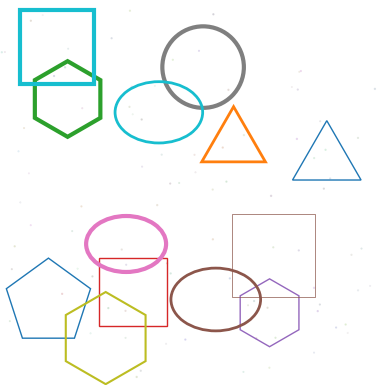[{"shape": "pentagon", "thickness": 1, "radius": 0.57, "center": [0.126, 0.215]}, {"shape": "triangle", "thickness": 1, "radius": 0.51, "center": [0.849, 0.584]}, {"shape": "triangle", "thickness": 2, "radius": 0.48, "center": [0.607, 0.627]}, {"shape": "hexagon", "thickness": 3, "radius": 0.49, "center": [0.176, 0.743]}, {"shape": "square", "thickness": 1, "radius": 0.44, "center": [0.346, 0.241]}, {"shape": "hexagon", "thickness": 1, "radius": 0.44, "center": [0.7, 0.188]}, {"shape": "oval", "thickness": 2, "radius": 0.58, "center": [0.56, 0.222]}, {"shape": "square", "thickness": 0.5, "radius": 0.54, "center": [0.71, 0.336]}, {"shape": "oval", "thickness": 3, "radius": 0.52, "center": [0.328, 0.366]}, {"shape": "circle", "thickness": 3, "radius": 0.53, "center": [0.528, 0.826]}, {"shape": "hexagon", "thickness": 1.5, "radius": 0.6, "center": [0.275, 0.122]}, {"shape": "square", "thickness": 3, "radius": 0.48, "center": [0.148, 0.879]}, {"shape": "oval", "thickness": 2, "radius": 0.57, "center": [0.413, 0.708]}]